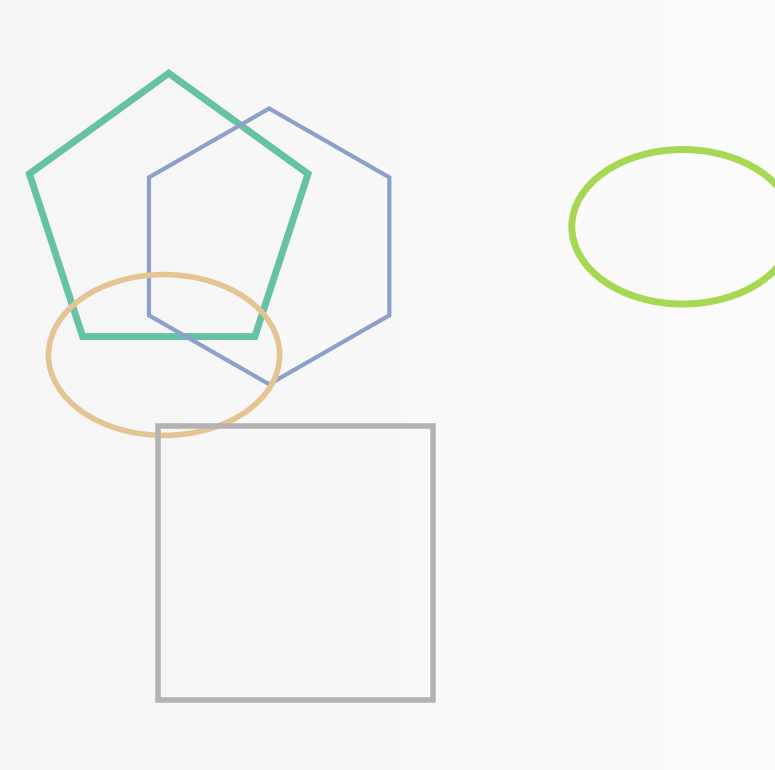[{"shape": "pentagon", "thickness": 2.5, "radius": 0.95, "center": [0.218, 0.716]}, {"shape": "hexagon", "thickness": 1.5, "radius": 0.9, "center": [0.347, 0.68]}, {"shape": "oval", "thickness": 2.5, "radius": 0.72, "center": [0.881, 0.705]}, {"shape": "oval", "thickness": 2, "radius": 0.75, "center": [0.212, 0.539]}, {"shape": "square", "thickness": 2, "radius": 0.89, "center": [0.381, 0.268]}]